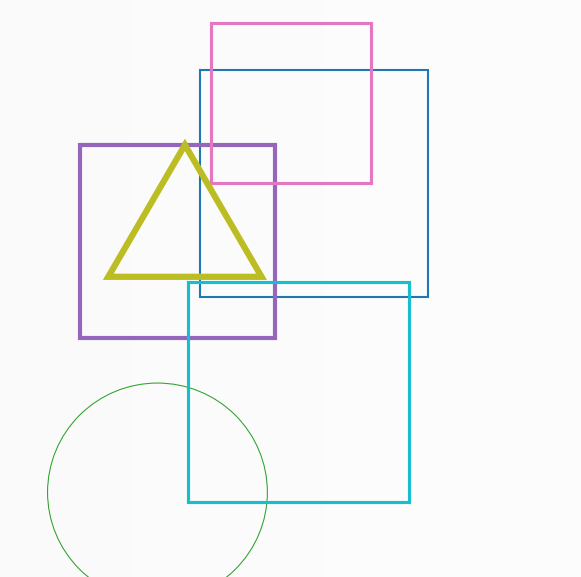[{"shape": "square", "thickness": 1, "radius": 0.98, "center": [0.54, 0.681]}, {"shape": "circle", "thickness": 0.5, "radius": 0.95, "center": [0.271, 0.147]}, {"shape": "square", "thickness": 2, "radius": 0.84, "center": [0.305, 0.581]}, {"shape": "square", "thickness": 1.5, "radius": 0.69, "center": [0.501, 0.821]}, {"shape": "triangle", "thickness": 3, "radius": 0.76, "center": [0.318, 0.596]}, {"shape": "square", "thickness": 1.5, "radius": 0.95, "center": [0.514, 0.32]}]